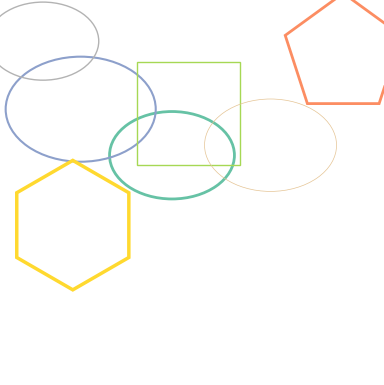[{"shape": "oval", "thickness": 2, "radius": 0.81, "center": [0.447, 0.597]}, {"shape": "pentagon", "thickness": 2, "radius": 0.79, "center": [0.892, 0.859]}, {"shape": "oval", "thickness": 1.5, "radius": 0.97, "center": [0.21, 0.716]}, {"shape": "square", "thickness": 1, "radius": 0.67, "center": [0.49, 0.706]}, {"shape": "hexagon", "thickness": 2.5, "radius": 0.84, "center": [0.189, 0.415]}, {"shape": "oval", "thickness": 0.5, "radius": 0.86, "center": [0.703, 0.623]}, {"shape": "oval", "thickness": 1, "radius": 0.72, "center": [0.112, 0.893]}]